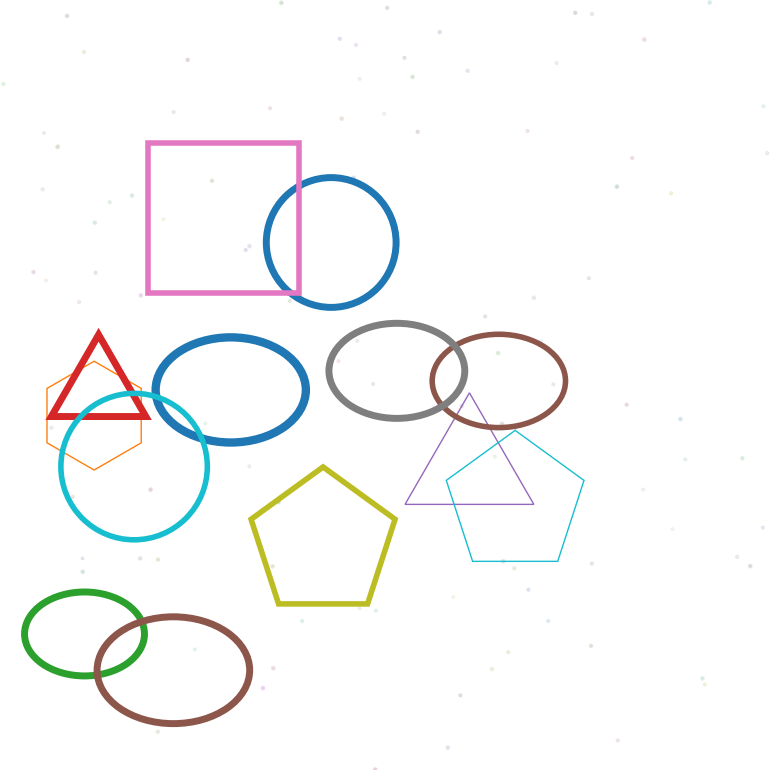[{"shape": "oval", "thickness": 3, "radius": 0.49, "center": [0.3, 0.494]}, {"shape": "circle", "thickness": 2.5, "radius": 0.42, "center": [0.43, 0.685]}, {"shape": "hexagon", "thickness": 0.5, "radius": 0.35, "center": [0.122, 0.46]}, {"shape": "oval", "thickness": 2.5, "radius": 0.39, "center": [0.11, 0.177]}, {"shape": "triangle", "thickness": 2.5, "radius": 0.35, "center": [0.128, 0.494]}, {"shape": "triangle", "thickness": 0.5, "radius": 0.48, "center": [0.61, 0.393]}, {"shape": "oval", "thickness": 2, "radius": 0.43, "center": [0.648, 0.505]}, {"shape": "oval", "thickness": 2.5, "radius": 0.5, "center": [0.225, 0.13]}, {"shape": "square", "thickness": 2, "radius": 0.49, "center": [0.29, 0.717]}, {"shape": "oval", "thickness": 2.5, "radius": 0.44, "center": [0.515, 0.518]}, {"shape": "pentagon", "thickness": 2, "radius": 0.49, "center": [0.42, 0.295]}, {"shape": "circle", "thickness": 2, "radius": 0.48, "center": [0.174, 0.394]}, {"shape": "pentagon", "thickness": 0.5, "radius": 0.47, "center": [0.669, 0.347]}]